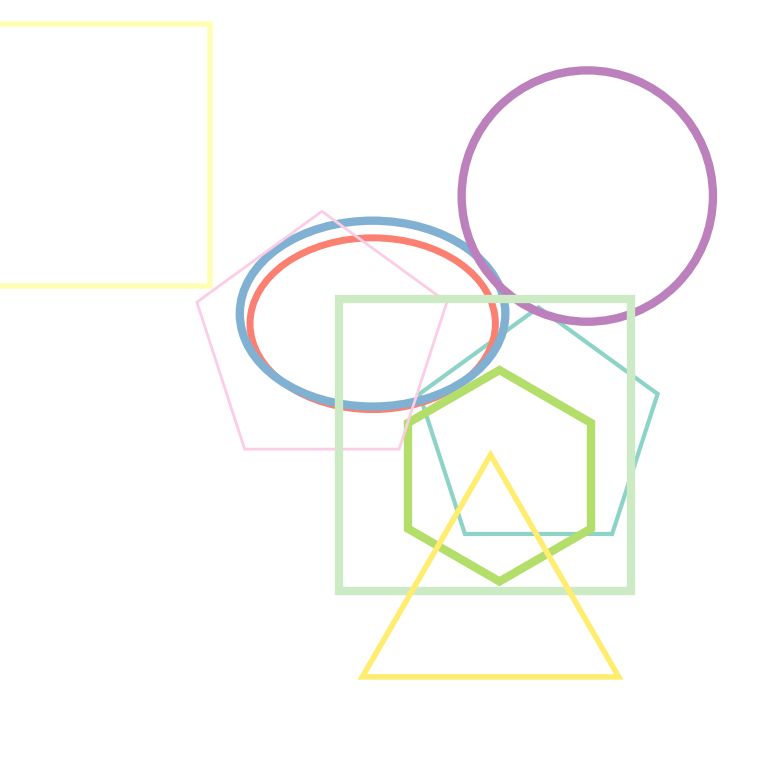[{"shape": "pentagon", "thickness": 1.5, "radius": 0.81, "center": [0.699, 0.438]}, {"shape": "square", "thickness": 2, "radius": 0.85, "center": [0.103, 0.798]}, {"shape": "oval", "thickness": 2.5, "radius": 0.8, "center": [0.484, 0.58]}, {"shape": "oval", "thickness": 3, "radius": 0.86, "center": [0.484, 0.593]}, {"shape": "hexagon", "thickness": 3, "radius": 0.69, "center": [0.649, 0.382]}, {"shape": "pentagon", "thickness": 1, "radius": 0.85, "center": [0.418, 0.555]}, {"shape": "circle", "thickness": 3, "radius": 0.82, "center": [0.763, 0.745]}, {"shape": "square", "thickness": 3, "radius": 0.95, "center": [0.63, 0.422]}, {"shape": "triangle", "thickness": 2, "radius": 0.96, "center": [0.637, 0.217]}]